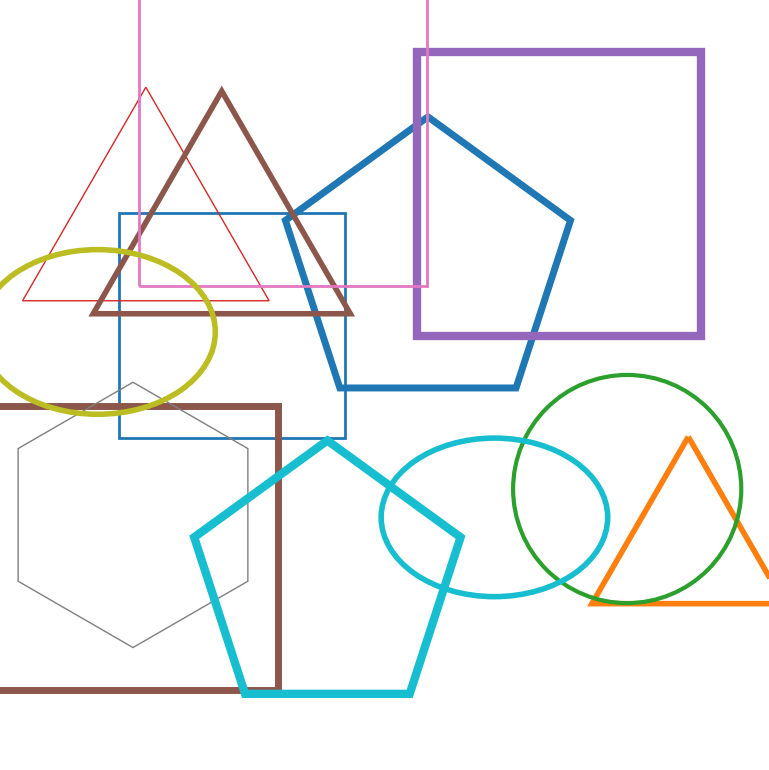[{"shape": "pentagon", "thickness": 2.5, "radius": 0.97, "center": [0.556, 0.654]}, {"shape": "square", "thickness": 1, "radius": 0.73, "center": [0.301, 0.578]}, {"shape": "triangle", "thickness": 2, "radius": 0.72, "center": [0.894, 0.288]}, {"shape": "circle", "thickness": 1.5, "radius": 0.74, "center": [0.815, 0.365]}, {"shape": "triangle", "thickness": 0.5, "radius": 0.92, "center": [0.189, 0.702]}, {"shape": "square", "thickness": 3, "radius": 0.92, "center": [0.726, 0.748]}, {"shape": "square", "thickness": 2.5, "radius": 0.92, "center": [0.176, 0.288]}, {"shape": "triangle", "thickness": 2, "radius": 0.96, "center": [0.288, 0.689]}, {"shape": "square", "thickness": 1, "radius": 0.94, "center": [0.368, 0.817]}, {"shape": "hexagon", "thickness": 0.5, "radius": 0.86, "center": [0.173, 0.331]}, {"shape": "oval", "thickness": 2, "radius": 0.76, "center": [0.127, 0.569]}, {"shape": "pentagon", "thickness": 3, "radius": 0.91, "center": [0.425, 0.246]}, {"shape": "oval", "thickness": 2, "radius": 0.74, "center": [0.642, 0.328]}]